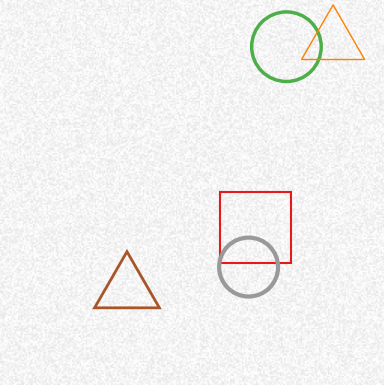[{"shape": "square", "thickness": 1.5, "radius": 0.46, "center": [0.664, 0.409]}, {"shape": "circle", "thickness": 2.5, "radius": 0.45, "center": [0.744, 0.879]}, {"shape": "triangle", "thickness": 1, "radius": 0.47, "center": [0.865, 0.893]}, {"shape": "triangle", "thickness": 2, "radius": 0.49, "center": [0.33, 0.249]}, {"shape": "circle", "thickness": 3, "radius": 0.38, "center": [0.646, 0.306]}]